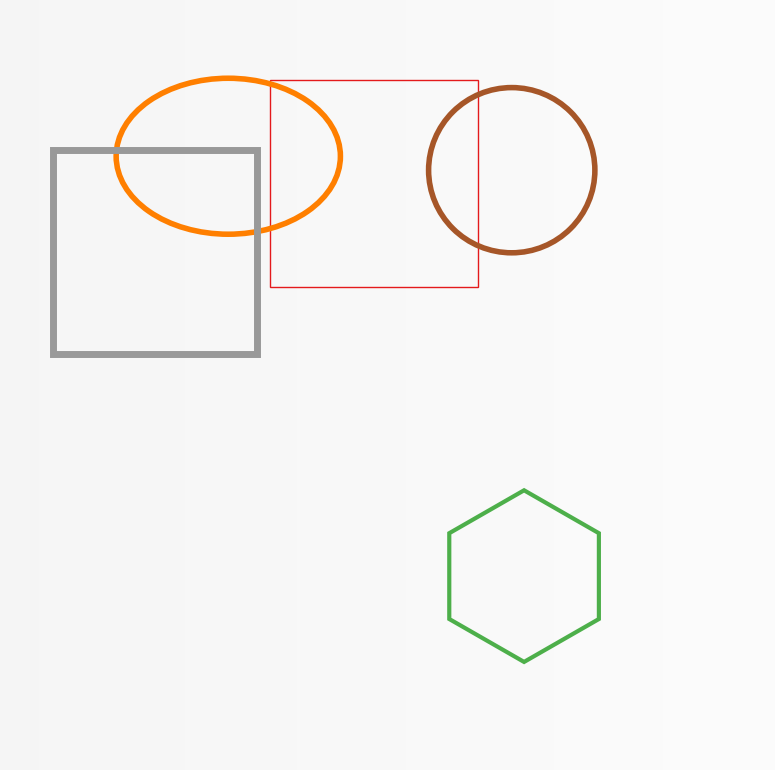[{"shape": "square", "thickness": 0.5, "radius": 0.67, "center": [0.483, 0.762]}, {"shape": "hexagon", "thickness": 1.5, "radius": 0.56, "center": [0.676, 0.252]}, {"shape": "oval", "thickness": 2, "radius": 0.72, "center": [0.295, 0.797]}, {"shape": "circle", "thickness": 2, "radius": 0.54, "center": [0.66, 0.779]}, {"shape": "square", "thickness": 2.5, "radius": 0.66, "center": [0.2, 0.673]}]